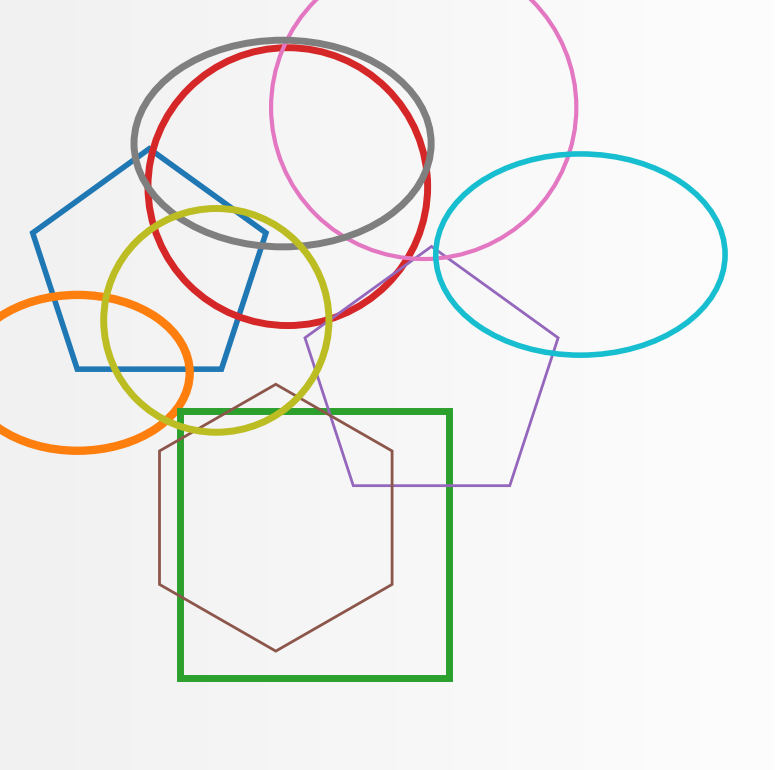[{"shape": "pentagon", "thickness": 2, "radius": 0.79, "center": [0.193, 0.649]}, {"shape": "oval", "thickness": 3, "radius": 0.72, "center": [0.1, 0.516]}, {"shape": "square", "thickness": 2.5, "radius": 0.87, "center": [0.406, 0.293]}, {"shape": "circle", "thickness": 2.5, "radius": 0.9, "center": [0.371, 0.758]}, {"shape": "pentagon", "thickness": 1, "radius": 0.86, "center": [0.557, 0.508]}, {"shape": "hexagon", "thickness": 1, "radius": 0.87, "center": [0.356, 0.328]}, {"shape": "circle", "thickness": 1.5, "radius": 0.98, "center": [0.547, 0.861]}, {"shape": "oval", "thickness": 2.5, "radius": 0.96, "center": [0.365, 0.814]}, {"shape": "circle", "thickness": 2.5, "radius": 0.73, "center": [0.279, 0.584]}, {"shape": "oval", "thickness": 2, "radius": 0.93, "center": [0.749, 0.669]}]